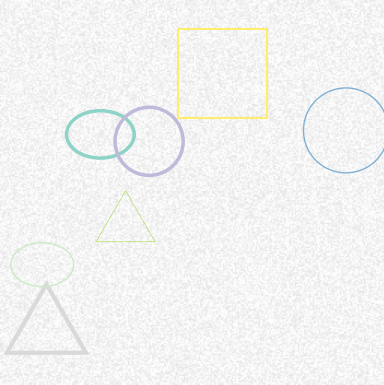[{"shape": "oval", "thickness": 2.5, "radius": 0.44, "center": [0.261, 0.651]}, {"shape": "circle", "thickness": 2.5, "radius": 0.44, "center": [0.387, 0.633]}, {"shape": "circle", "thickness": 1, "radius": 0.55, "center": [0.899, 0.661]}, {"shape": "triangle", "thickness": 0.5, "radius": 0.44, "center": [0.326, 0.416]}, {"shape": "triangle", "thickness": 3, "radius": 0.59, "center": [0.121, 0.143]}, {"shape": "oval", "thickness": 1, "radius": 0.41, "center": [0.11, 0.313]}, {"shape": "square", "thickness": 1.5, "radius": 0.58, "center": [0.578, 0.81]}]